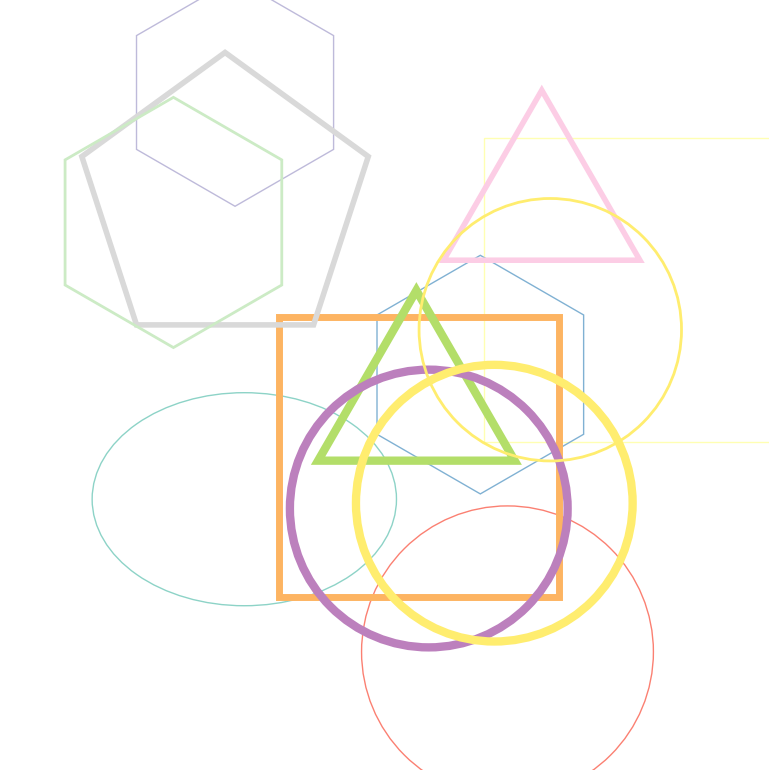[{"shape": "oval", "thickness": 0.5, "radius": 0.99, "center": [0.317, 0.352]}, {"shape": "square", "thickness": 0.5, "radius": 0.99, "center": [0.826, 0.623]}, {"shape": "hexagon", "thickness": 0.5, "radius": 0.74, "center": [0.305, 0.88]}, {"shape": "circle", "thickness": 0.5, "radius": 0.95, "center": [0.659, 0.153]}, {"shape": "hexagon", "thickness": 0.5, "radius": 0.77, "center": [0.624, 0.513]}, {"shape": "square", "thickness": 2.5, "radius": 0.91, "center": [0.544, 0.407]}, {"shape": "triangle", "thickness": 3, "radius": 0.74, "center": [0.541, 0.475]}, {"shape": "triangle", "thickness": 2, "radius": 0.74, "center": [0.704, 0.736]}, {"shape": "pentagon", "thickness": 2, "radius": 0.98, "center": [0.292, 0.736]}, {"shape": "circle", "thickness": 3, "radius": 0.9, "center": [0.557, 0.34]}, {"shape": "hexagon", "thickness": 1, "radius": 0.81, "center": [0.225, 0.711]}, {"shape": "circle", "thickness": 3, "radius": 0.9, "center": [0.642, 0.347]}, {"shape": "circle", "thickness": 1, "radius": 0.85, "center": [0.715, 0.572]}]